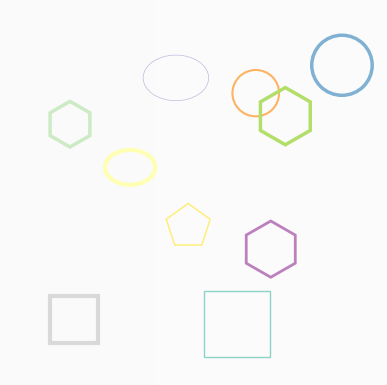[{"shape": "square", "thickness": 1, "radius": 0.43, "center": [0.612, 0.159]}, {"shape": "oval", "thickness": 3, "radius": 0.32, "center": [0.336, 0.565]}, {"shape": "oval", "thickness": 0.5, "radius": 0.42, "center": [0.454, 0.798]}, {"shape": "circle", "thickness": 2.5, "radius": 0.39, "center": [0.883, 0.83]}, {"shape": "circle", "thickness": 1.5, "radius": 0.3, "center": [0.66, 0.758]}, {"shape": "hexagon", "thickness": 2.5, "radius": 0.37, "center": [0.736, 0.698]}, {"shape": "square", "thickness": 3, "radius": 0.31, "center": [0.191, 0.17]}, {"shape": "hexagon", "thickness": 2, "radius": 0.37, "center": [0.699, 0.353]}, {"shape": "hexagon", "thickness": 2.5, "radius": 0.3, "center": [0.181, 0.677]}, {"shape": "pentagon", "thickness": 1, "radius": 0.3, "center": [0.486, 0.412]}]